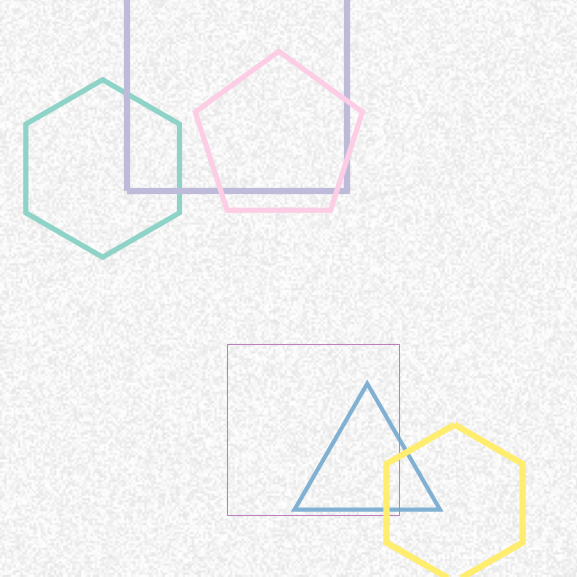[{"shape": "hexagon", "thickness": 2.5, "radius": 0.77, "center": [0.178, 0.707]}, {"shape": "square", "thickness": 3, "radius": 0.95, "center": [0.41, 0.858]}, {"shape": "triangle", "thickness": 2, "radius": 0.73, "center": [0.636, 0.189]}, {"shape": "pentagon", "thickness": 2.5, "radius": 0.76, "center": [0.483, 0.758]}, {"shape": "square", "thickness": 0.5, "radius": 0.74, "center": [0.542, 0.256]}, {"shape": "hexagon", "thickness": 3, "radius": 0.68, "center": [0.787, 0.128]}]